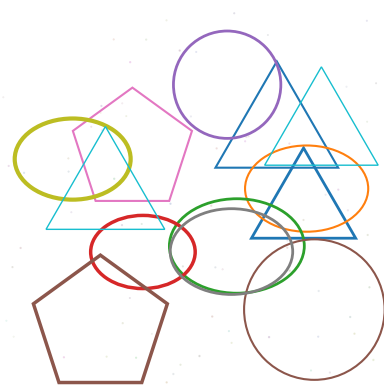[{"shape": "triangle", "thickness": 2, "radius": 0.78, "center": [0.788, 0.459]}, {"shape": "triangle", "thickness": 1.5, "radius": 0.92, "center": [0.719, 0.656]}, {"shape": "oval", "thickness": 1.5, "radius": 0.8, "center": [0.796, 0.51]}, {"shape": "oval", "thickness": 2, "radius": 0.88, "center": [0.615, 0.361]}, {"shape": "oval", "thickness": 2.5, "radius": 0.68, "center": [0.371, 0.345]}, {"shape": "circle", "thickness": 2, "radius": 0.7, "center": [0.59, 0.78]}, {"shape": "pentagon", "thickness": 2.5, "radius": 0.91, "center": [0.261, 0.154]}, {"shape": "circle", "thickness": 1.5, "radius": 0.91, "center": [0.816, 0.196]}, {"shape": "pentagon", "thickness": 1.5, "radius": 0.81, "center": [0.344, 0.61]}, {"shape": "oval", "thickness": 2, "radius": 0.8, "center": [0.601, 0.347]}, {"shape": "oval", "thickness": 3, "radius": 0.75, "center": [0.189, 0.587]}, {"shape": "triangle", "thickness": 1, "radius": 0.89, "center": [0.274, 0.493]}, {"shape": "triangle", "thickness": 1, "radius": 0.85, "center": [0.835, 0.656]}]